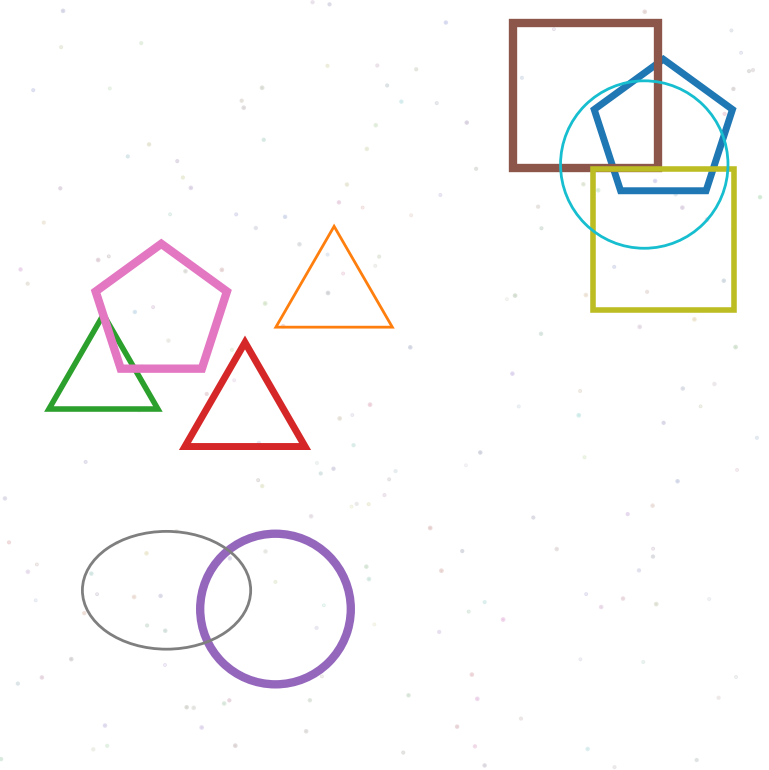[{"shape": "pentagon", "thickness": 2.5, "radius": 0.47, "center": [0.861, 0.829]}, {"shape": "triangle", "thickness": 1, "radius": 0.44, "center": [0.434, 0.619]}, {"shape": "triangle", "thickness": 2, "radius": 0.41, "center": [0.134, 0.51]}, {"shape": "triangle", "thickness": 2.5, "radius": 0.45, "center": [0.318, 0.465]}, {"shape": "circle", "thickness": 3, "radius": 0.49, "center": [0.358, 0.209]}, {"shape": "square", "thickness": 3, "radius": 0.47, "center": [0.76, 0.876]}, {"shape": "pentagon", "thickness": 3, "radius": 0.45, "center": [0.209, 0.594]}, {"shape": "oval", "thickness": 1, "radius": 0.55, "center": [0.216, 0.233]}, {"shape": "square", "thickness": 2, "radius": 0.46, "center": [0.861, 0.689]}, {"shape": "circle", "thickness": 1, "radius": 0.54, "center": [0.837, 0.786]}]